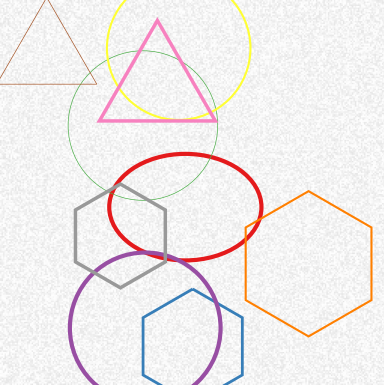[{"shape": "oval", "thickness": 3, "radius": 0.99, "center": [0.481, 0.462]}, {"shape": "hexagon", "thickness": 2, "radius": 0.74, "center": [0.501, 0.1]}, {"shape": "circle", "thickness": 0.5, "radius": 0.97, "center": [0.371, 0.674]}, {"shape": "circle", "thickness": 3, "radius": 0.98, "center": [0.377, 0.148]}, {"shape": "hexagon", "thickness": 1.5, "radius": 0.94, "center": [0.802, 0.315]}, {"shape": "circle", "thickness": 1.5, "radius": 0.93, "center": [0.464, 0.875]}, {"shape": "triangle", "thickness": 0.5, "radius": 0.75, "center": [0.121, 0.856]}, {"shape": "triangle", "thickness": 2.5, "radius": 0.87, "center": [0.409, 0.773]}, {"shape": "hexagon", "thickness": 2.5, "radius": 0.67, "center": [0.313, 0.387]}]